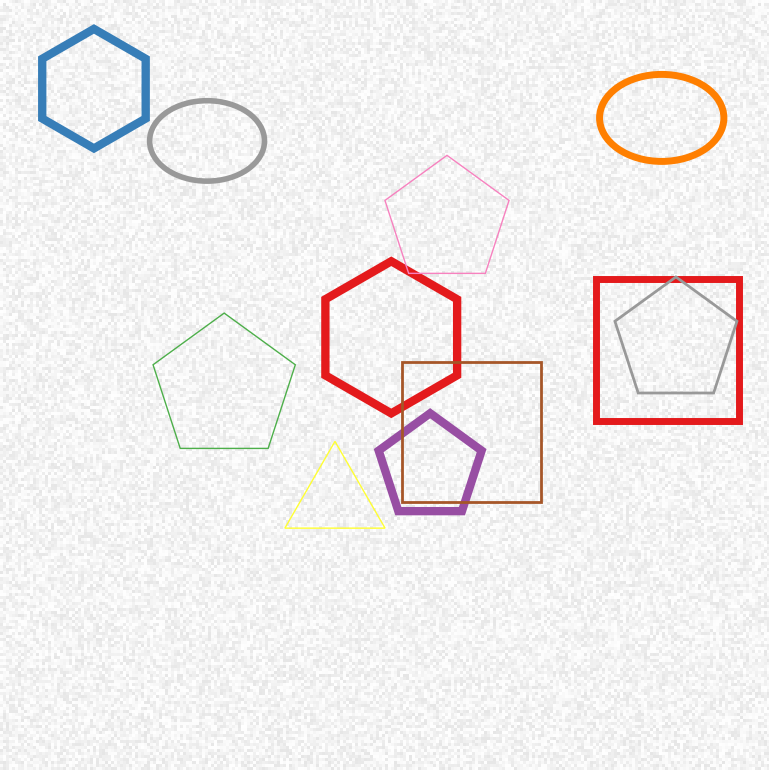[{"shape": "square", "thickness": 2.5, "radius": 0.46, "center": [0.867, 0.545]}, {"shape": "hexagon", "thickness": 3, "radius": 0.49, "center": [0.508, 0.562]}, {"shape": "hexagon", "thickness": 3, "radius": 0.39, "center": [0.122, 0.885]}, {"shape": "pentagon", "thickness": 0.5, "radius": 0.49, "center": [0.291, 0.496]}, {"shape": "pentagon", "thickness": 3, "radius": 0.35, "center": [0.559, 0.393]}, {"shape": "oval", "thickness": 2.5, "radius": 0.4, "center": [0.859, 0.847]}, {"shape": "triangle", "thickness": 0.5, "radius": 0.38, "center": [0.435, 0.352]}, {"shape": "square", "thickness": 1, "radius": 0.45, "center": [0.612, 0.439]}, {"shape": "pentagon", "thickness": 0.5, "radius": 0.42, "center": [0.581, 0.714]}, {"shape": "oval", "thickness": 2, "radius": 0.37, "center": [0.269, 0.817]}, {"shape": "pentagon", "thickness": 1, "radius": 0.42, "center": [0.878, 0.557]}]